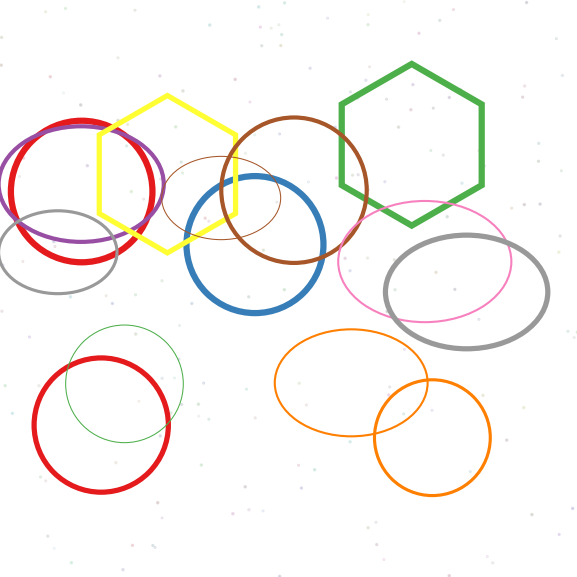[{"shape": "circle", "thickness": 2.5, "radius": 0.58, "center": [0.175, 0.263]}, {"shape": "circle", "thickness": 3, "radius": 0.61, "center": [0.141, 0.668]}, {"shape": "circle", "thickness": 3, "radius": 0.59, "center": [0.441, 0.576]}, {"shape": "hexagon", "thickness": 3, "radius": 0.7, "center": [0.713, 0.748]}, {"shape": "circle", "thickness": 0.5, "radius": 0.51, "center": [0.216, 0.334]}, {"shape": "oval", "thickness": 2, "radius": 0.71, "center": [0.141, 0.68]}, {"shape": "oval", "thickness": 1, "radius": 0.66, "center": [0.608, 0.336]}, {"shape": "circle", "thickness": 1.5, "radius": 0.5, "center": [0.749, 0.241]}, {"shape": "hexagon", "thickness": 2.5, "radius": 0.68, "center": [0.29, 0.697]}, {"shape": "oval", "thickness": 0.5, "radius": 0.52, "center": [0.383, 0.656]}, {"shape": "circle", "thickness": 2, "radius": 0.63, "center": [0.509, 0.67]}, {"shape": "oval", "thickness": 1, "radius": 0.75, "center": [0.736, 0.546]}, {"shape": "oval", "thickness": 1.5, "radius": 0.51, "center": [0.1, 0.562]}, {"shape": "oval", "thickness": 2.5, "radius": 0.7, "center": [0.808, 0.494]}]